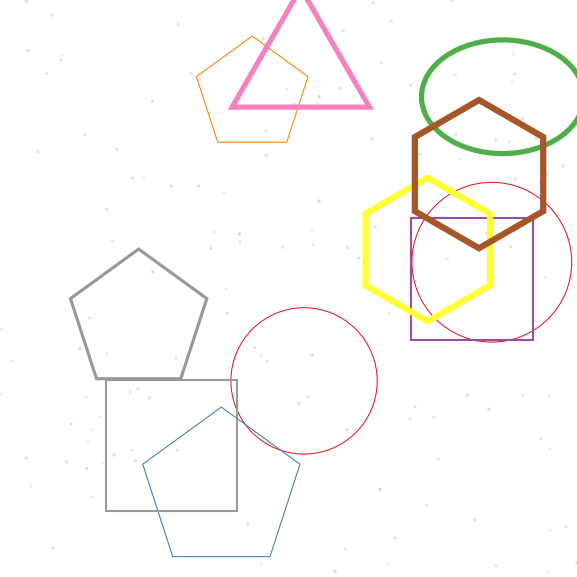[{"shape": "circle", "thickness": 0.5, "radius": 0.63, "center": [0.527, 0.34]}, {"shape": "circle", "thickness": 0.5, "radius": 0.69, "center": [0.852, 0.545]}, {"shape": "pentagon", "thickness": 0.5, "radius": 0.72, "center": [0.383, 0.151]}, {"shape": "oval", "thickness": 2.5, "radius": 0.7, "center": [0.87, 0.832]}, {"shape": "square", "thickness": 1, "radius": 0.53, "center": [0.818, 0.517]}, {"shape": "pentagon", "thickness": 0.5, "radius": 0.51, "center": [0.437, 0.835]}, {"shape": "hexagon", "thickness": 3, "radius": 0.62, "center": [0.741, 0.567]}, {"shape": "hexagon", "thickness": 3, "radius": 0.64, "center": [0.83, 0.698]}, {"shape": "triangle", "thickness": 2.5, "radius": 0.69, "center": [0.521, 0.882]}, {"shape": "square", "thickness": 1, "radius": 0.57, "center": [0.297, 0.227]}, {"shape": "pentagon", "thickness": 1.5, "radius": 0.62, "center": [0.24, 0.444]}]